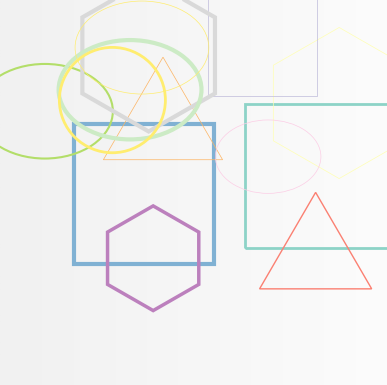[{"shape": "square", "thickness": 2, "radius": 0.94, "center": [0.821, 0.543]}, {"shape": "hexagon", "thickness": 0.5, "radius": 0.98, "center": [0.875, 0.732]}, {"shape": "square", "thickness": 0.5, "radius": 0.7, "center": [0.677, 0.89]}, {"shape": "triangle", "thickness": 1, "radius": 0.84, "center": [0.815, 0.333]}, {"shape": "square", "thickness": 3, "radius": 0.9, "center": [0.373, 0.496]}, {"shape": "triangle", "thickness": 0.5, "radius": 0.89, "center": [0.421, 0.674]}, {"shape": "oval", "thickness": 1.5, "radius": 0.88, "center": [0.116, 0.711]}, {"shape": "oval", "thickness": 0.5, "radius": 0.68, "center": [0.692, 0.593]}, {"shape": "hexagon", "thickness": 3, "radius": 0.99, "center": [0.384, 0.856]}, {"shape": "hexagon", "thickness": 2.5, "radius": 0.68, "center": [0.395, 0.329]}, {"shape": "oval", "thickness": 3, "radius": 0.92, "center": [0.336, 0.767]}, {"shape": "circle", "thickness": 2, "radius": 0.68, "center": [0.29, 0.74]}, {"shape": "oval", "thickness": 0.5, "radius": 0.86, "center": [0.366, 0.877]}]